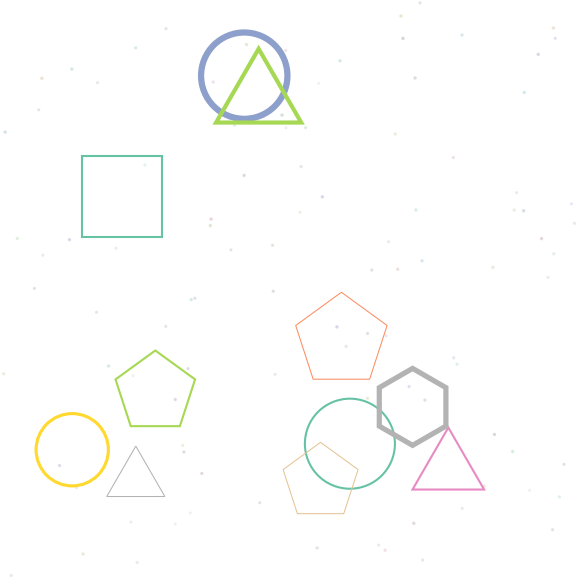[{"shape": "square", "thickness": 1, "radius": 0.35, "center": [0.211, 0.659]}, {"shape": "circle", "thickness": 1, "radius": 0.39, "center": [0.606, 0.231]}, {"shape": "pentagon", "thickness": 0.5, "radius": 0.42, "center": [0.591, 0.41]}, {"shape": "circle", "thickness": 3, "radius": 0.37, "center": [0.423, 0.868]}, {"shape": "triangle", "thickness": 1, "radius": 0.36, "center": [0.776, 0.187]}, {"shape": "pentagon", "thickness": 1, "radius": 0.36, "center": [0.269, 0.32]}, {"shape": "triangle", "thickness": 2, "radius": 0.43, "center": [0.448, 0.829]}, {"shape": "circle", "thickness": 1.5, "radius": 0.31, "center": [0.125, 0.22]}, {"shape": "pentagon", "thickness": 0.5, "radius": 0.34, "center": [0.555, 0.165]}, {"shape": "triangle", "thickness": 0.5, "radius": 0.29, "center": [0.235, 0.168]}, {"shape": "hexagon", "thickness": 2.5, "radius": 0.33, "center": [0.714, 0.295]}]